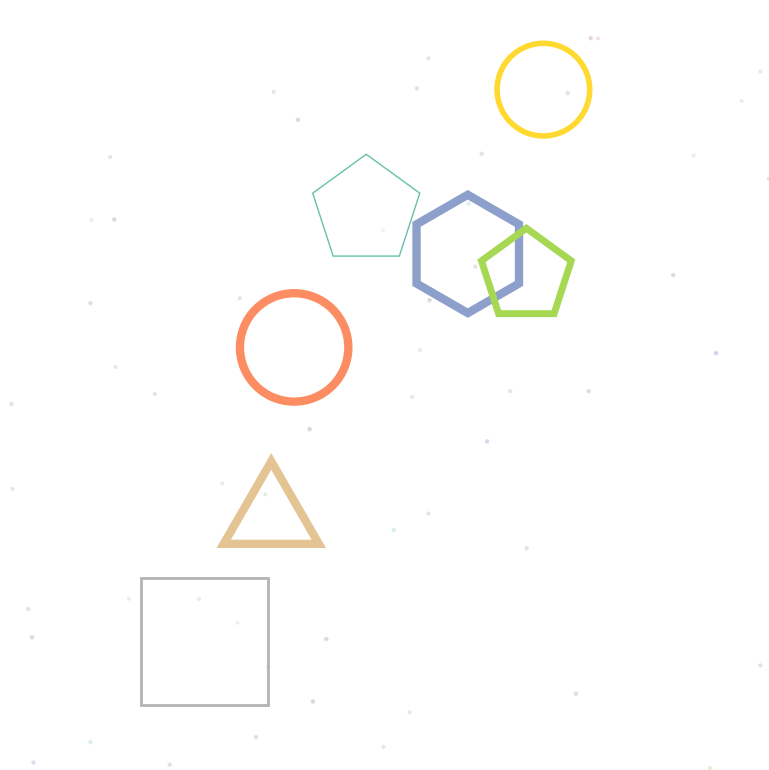[{"shape": "pentagon", "thickness": 0.5, "radius": 0.37, "center": [0.476, 0.727]}, {"shape": "circle", "thickness": 3, "radius": 0.35, "center": [0.382, 0.549]}, {"shape": "hexagon", "thickness": 3, "radius": 0.38, "center": [0.607, 0.67]}, {"shape": "pentagon", "thickness": 2.5, "radius": 0.31, "center": [0.684, 0.642]}, {"shape": "circle", "thickness": 2, "radius": 0.3, "center": [0.706, 0.884]}, {"shape": "triangle", "thickness": 3, "radius": 0.36, "center": [0.352, 0.329]}, {"shape": "square", "thickness": 1, "radius": 0.41, "center": [0.265, 0.167]}]